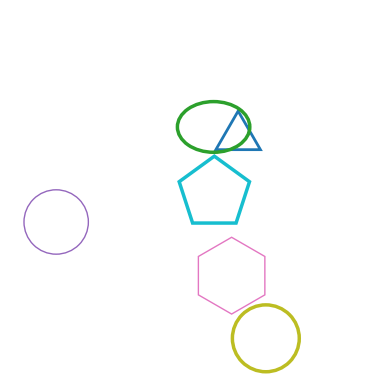[{"shape": "triangle", "thickness": 2, "radius": 0.33, "center": [0.619, 0.645]}, {"shape": "oval", "thickness": 2.5, "radius": 0.47, "center": [0.555, 0.67]}, {"shape": "circle", "thickness": 1, "radius": 0.42, "center": [0.146, 0.423]}, {"shape": "hexagon", "thickness": 1, "radius": 0.5, "center": [0.602, 0.284]}, {"shape": "circle", "thickness": 2.5, "radius": 0.43, "center": [0.69, 0.121]}, {"shape": "pentagon", "thickness": 2.5, "radius": 0.48, "center": [0.557, 0.498]}]